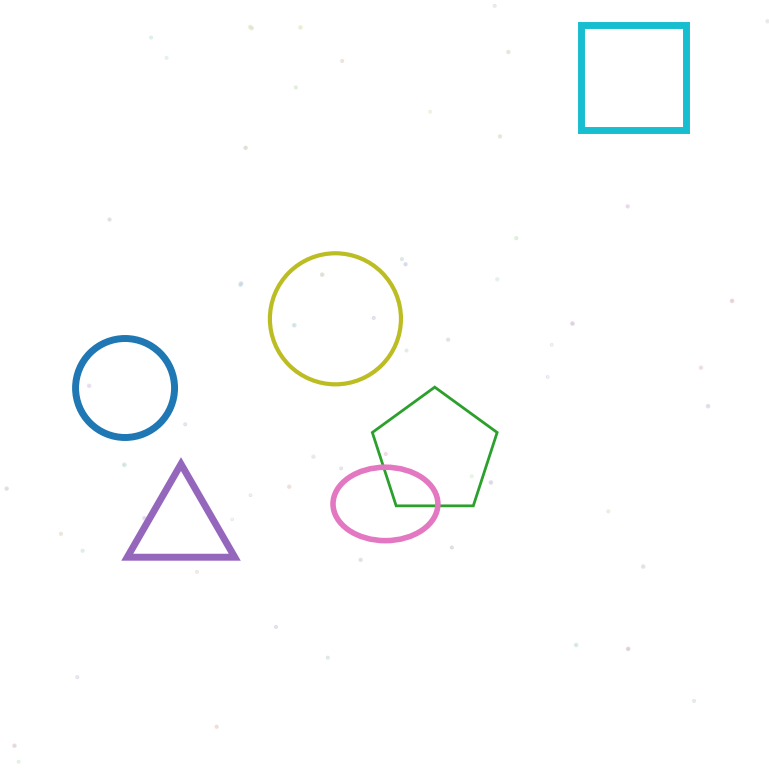[{"shape": "circle", "thickness": 2.5, "radius": 0.32, "center": [0.162, 0.496]}, {"shape": "pentagon", "thickness": 1, "radius": 0.43, "center": [0.565, 0.412]}, {"shape": "triangle", "thickness": 2.5, "radius": 0.4, "center": [0.235, 0.317]}, {"shape": "oval", "thickness": 2, "radius": 0.34, "center": [0.501, 0.346]}, {"shape": "circle", "thickness": 1.5, "radius": 0.43, "center": [0.436, 0.586]}, {"shape": "square", "thickness": 2.5, "radius": 0.34, "center": [0.823, 0.899]}]